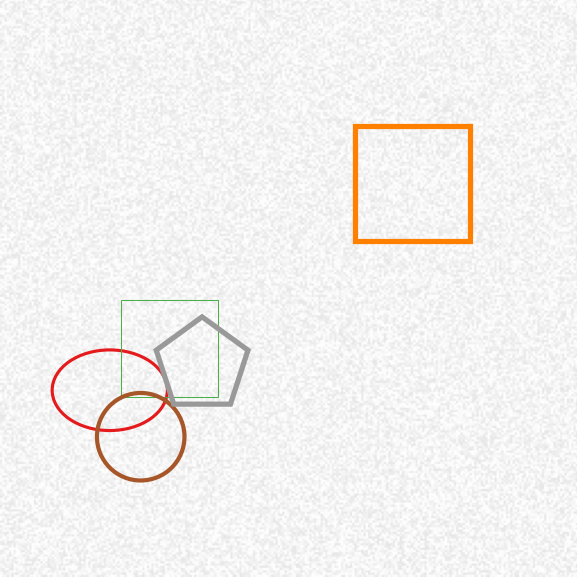[{"shape": "oval", "thickness": 1.5, "radius": 0.5, "center": [0.19, 0.323]}, {"shape": "square", "thickness": 0.5, "radius": 0.42, "center": [0.294, 0.396]}, {"shape": "square", "thickness": 2.5, "radius": 0.5, "center": [0.715, 0.681]}, {"shape": "circle", "thickness": 2, "radius": 0.38, "center": [0.244, 0.243]}, {"shape": "pentagon", "thickness": 2.5, "radius": 0.42, "center": [0.35, 0.367]}]